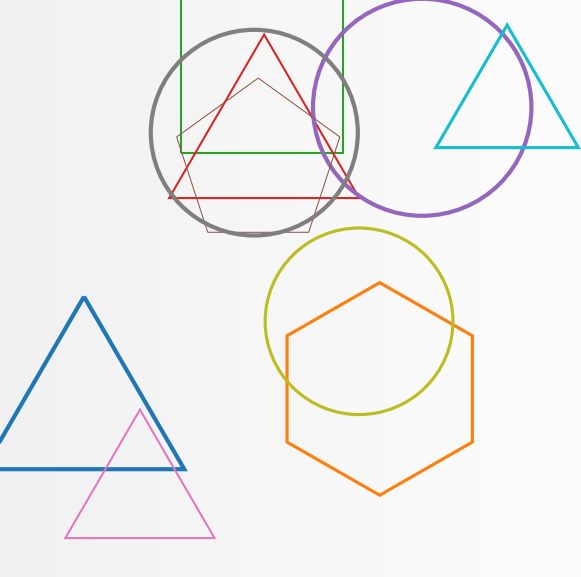[{"shape": "triangle", "thickness": 2, "radius": 1.0, "center": [0.144, 0.286]}, {"shape": "hexagon", "thickness": 1.5, "radius": 0.92, "center": [0.653, 0.326]}, {"shape": "square", "thickness": 1, "radius": 0.7, "center": [0.451, 0.874]}, {"shape": "triangle", "thickness": 1, "radius": 0.94, "center": [0.454, 0.751]}, {"shape": "circle", "thickness": 2, "radius": 0.94, "center": [0.726, 0.813]}, {"shape": "pentagon", "thickness": 0.5, "radius": 0.74, "center": [0.444, 0.716]}, {"shape": "triangle", "thickness": 1, "radius": 0.74, "center": [0.241, 0.141]}, {"shape": "circle", "thickness": 2, "radius": 0.89, "center": [0.438, 0.769]}, {"shape": "circle", "thickness": 1.5, "radius": 0.81, "center": [0.618, 0.443]}, {"shape": "triangle", "thickness": 1.5, "radius": 0.71, "center": [0.872, 0.814]}]